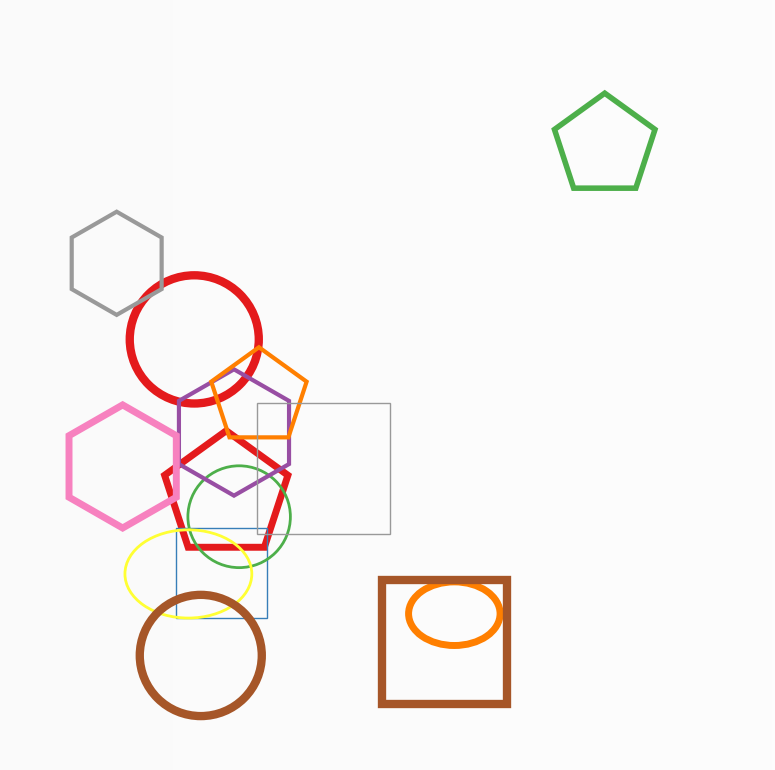[{"shape": "pentagon", "thickness": 2.5, "radius": 0.42, "center": [0.292, 0.357]}, {"shape": "circle", "thickness": 3, "radius": 0.42, "center": [0.251, 0.559]}, {"shape": "square", "thickness": 0.5, "radius": 0.29, "center": [0.285, 0.256]}, {"shape": "circle", "thickness": 1, "radius": 0.33, "center": [0.309, 0.329]}, {"shape": "pentagon", "thickness": 2, "radius": 0.34, "center": [0.78, 0.811]}, {"shape": "hexagon", "thickness": 1.5, "radius": 0.41, "center": [0.302, 0.438]}, {"shape": "pentagon", "thickness": 1.5, "radius": 0.32, "center": [0.334, 0.484]}, {"shape": "oval", "thickness": 2.5, "radius": 0.3, "center": [0.586, 0.203]}, {"shape": "oval", "thickness": 1, "radius": 0.41, "center": [0.243, 0.255]}, {"shape": "circle", "thickness": 3, "radius": 0.39, "center": [0.259, 0.149]}, {"shape": "square", "thickness": 3, "radius": 0.4, "center": [0.574, 0.166]}, {"shape": "hexagon", "thickness": 2.5, "radius": 0.4, "center": [0.158, 0.394]}, {"shape": "square", "thickness": 0.5, "radius": 0.43, "center": [0.418, 0.391]}, {"shape": "hexagon", "thickness": 1.5, "radius": 0.33, "center": [0.151, 0.658]}]